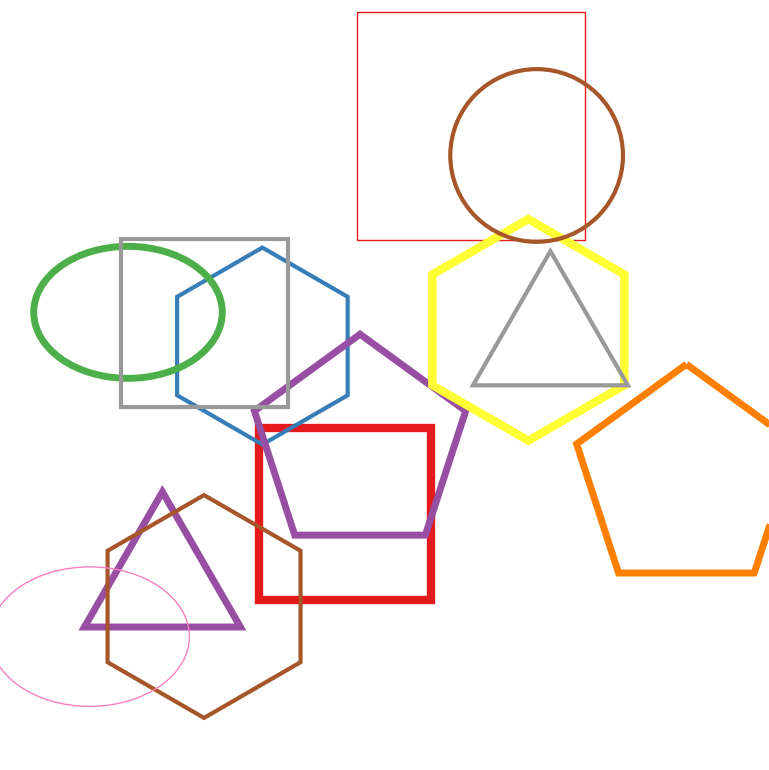[{"shape": "square", "thickness": 0.5, "radius": 0.74, "center": [0.612, 0.836]}, {"shape": "square", "thickness": 3, "radius": 0.56, "center": [0.448, 0.333]}, {"shape": "hexagon", "thickness": 1.5, "radius": 0.64, "center": [0.341, 0.551]}, {"shape": "oval", "thickness": 2.5, "radius": 0.61, "center": [0.166, 0.594]}, {"shape": "pentagon", "thickness": 2.5, "radius": 0.72, "center": [0.468, 0.422]}, {"shape": "triangle", "thickness": 2.5, "radius": 0.58, "center": [0.211, 0.244]}, {"shape": "pentagon", "thickness": 2.5, "radius": 0.75, "center": [0.891, 0.377]}, {"shape": "hexagon", "thickness": 3, "radius": 0.72, "center": [0.686, 0.572]}, {"shape": "circle", "thickness": 1.5, "radius": 0.56, "center": [0.697, 0.798]}, {"shape": "hexagon", "thickness": 1.5, "radius": 0.72, "center": [0.265, 0.212]}, {"shape": "oval", "thickness": 0.5, "radius": 0.65, "center": [0.117, 0.173]}, {"shape": "triangle", "thickness": 1.5, "radius": 0.58, "center": [0.715, 0.558]}, {"shape": "square", "thickness": 1.5, "radius": 0.54, "center": [0.266, 0.581]}]